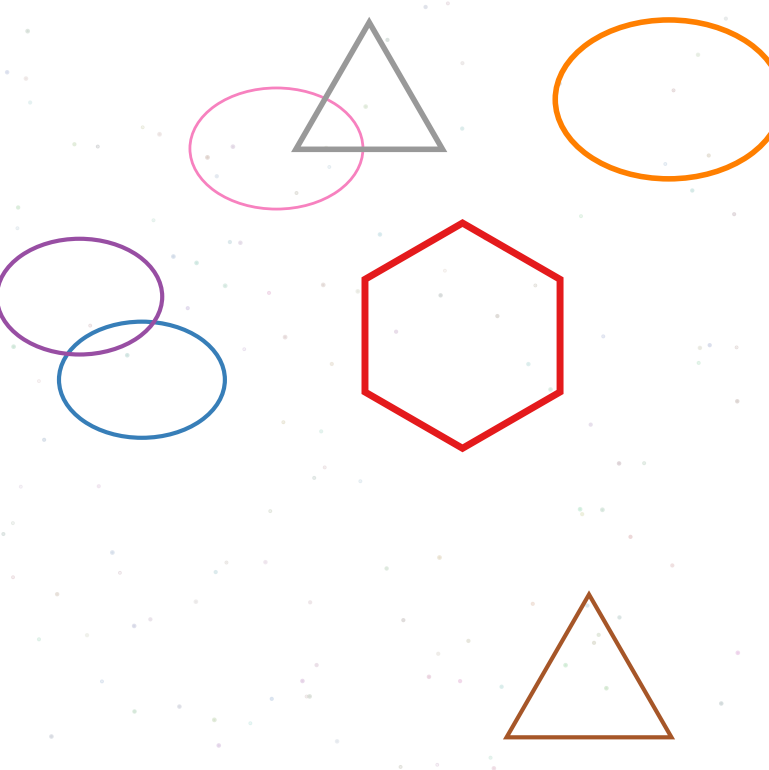[{"shape": "hexagon", "thickness": 2.5, "radius": 0.73, "center": [0.601, 0.564]}, {"shape": "oval", "thickness": 1.5, "radius": 0.54, "center": [0.184, 0.507]}, {"shape": "oval", "thickness": 1.5, "radius": 0.54, "center": [0.103, 0.615]}, {"shape": "oval", "thickness": 2, "radius": 0.74, "center": [0.869, 0.871]}, {"shape": "triangle", "thickness": 1.5, "radius": 0.62, "center": [0.765, 0.104]}, {"shape": "oval", "thickness": 1, "radius": 0.56, "center": [0.359, 0.807]}, {"shape": "triangle", "thickness": 2, "radius": 0.55, "center": [0.479, 0.861]}]